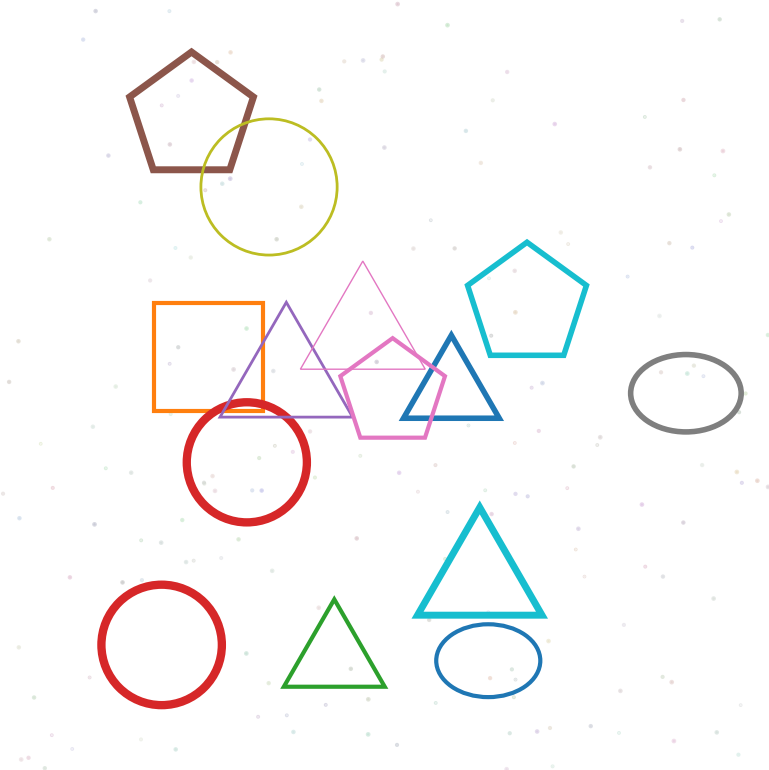[{"shape": "oval", "thickness": 1.5, "radius": 0.34, "center": [0.634, 0.142]}, {"shape": "triangle", "thickness": 2, "radius": 0.36, "center": [0.586, 0.493]}, {"shape": "square", "thickness": 1.5, "radius": 0.35, "center": [0.271, 0.537]}, {"shape": "triangle", "thickness": 1.5, "radius": 0.38, "center": [0.434, 0.146]}, {"shape": "circle", "thickness": 3, "radius": 0.39, "center": [0.321, 0.4]}, {"shape": "circle", "thickness": 3, "radius": 0.39, "center": [0.21, 0.162]}, {"shape": "triangle", "thickness": 1, "radius": 0.5, "center": [0.372, 0.508]}, {"shape": "pentagon", "thickness": 2.5, "radius": 0.42, "center": [0.249, 0.848]}, {"shape": "pentagon", "thickness": 1.5, "radius": 0.36, "center": [0.51, 0.489]}, {"shape": "triangle", "thickness": 0.5, "radius": 0.47, "center": [0.471, 0.567]}, {"shape": "oval", "thickness": 2, "radius": 0.36, "center": [0.891, 0.489]}, {"shape": "circle", "thickness": 1, "radius": 0.44, "center": [0.349, 0.757]}, {"shape": "pentagon", "thickness": 2, "radius": 0.41, "center": [0.684, 0.604]}, {"shape": "triangle", "thickness": 2.5, "radius": 0.47, "center": [0.623, 0.248]}]